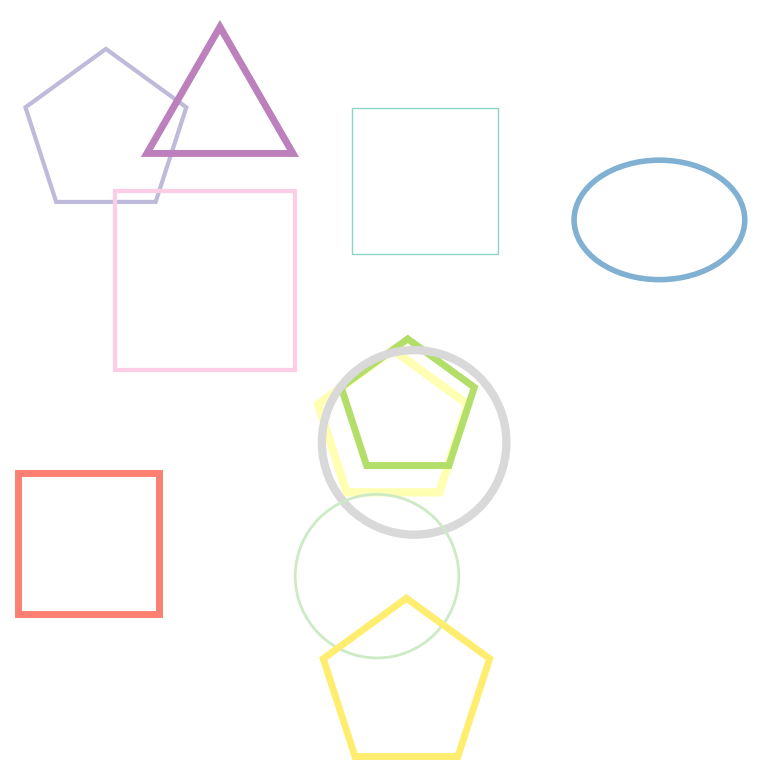[{"shape": "square", "thickness": 0.5, "radius": 0.47, "center": [0.552, 0.765]}, {"shape": "pentagon", "thickness": 3, "radius": 0.51, "center": [0.51, 0.443]}, {"shape": "pentagon", "thickness": 1.5, "radius": 0.55, "center": [0.138, 0.827]}, {"shape": "square", "thickness": 2.5, "radius": 0.46, "center": [0.115, 0.294]}, {"shape": "oval", "thickness": 2, "radius": 0.55, "center": [0.856, 0.714]}, {"shape": "pentagon", "thickness": 2.5, "radius": 0.45, "center": [0.53, 0.469]}, {"shape": "square", "thickness": 1.5, "radius": 0.58, "center": [0.266, 0.636]}, {"shape": "circle", "thickness": 3, "radius": 0.6, "center": [0.538, 0.425]}, {"shape": "triangle", "thickness": 2.5, "radius": 0.55, "center": [0.286, 0.855]}, {"shape": "circle", "thickness": 1, "radius": 0.53, "center": [0.49, 0.252]}, {"shape": "pentagon", "thickness": 2.5, "radius": 0.57, "center": [0.528, 0.109]}]